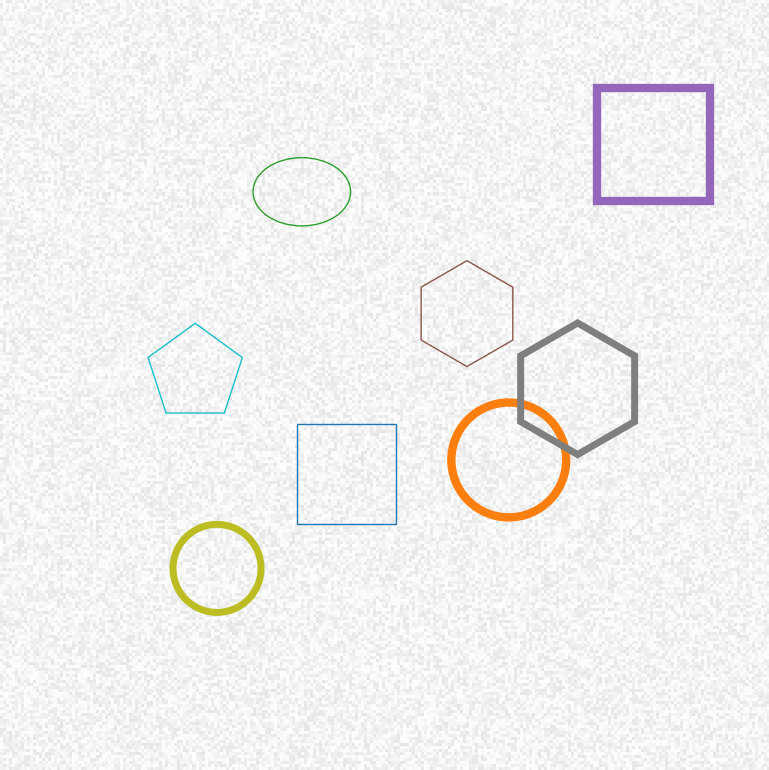[{"shape": "square", "thickness": 0.5, "radius": 0.32, "center": [0.45, 0.385]}, {"shape": "circle", "thickness": 3, "radius": 0.37, "center": [0.661, 0.403]}, {"shape": "oval", "thickness": 0.5, "radius": 0.32, "center": [0.392, 0.751]}, {"shape": "square", "thickness": 3, "radius": 0.37, "center": [0.849, 0.812]}, {"shape": "hexagon", "thickness": 0.5, "radius": 0.34, "center": [0.606, 0.593]}, {"shape": "hexagon", "thickness": 2.5, "radius": 0.43, "center": [0.75, 0.495]}, {"shape": "circle", "thickness": 2.5, "radius": 0.29, "center": [0.282, 0.262]}, {"shape": "pentagon", "thickness": 0.5, "radius": 0.32, "center": [0.254, 0.516]}]